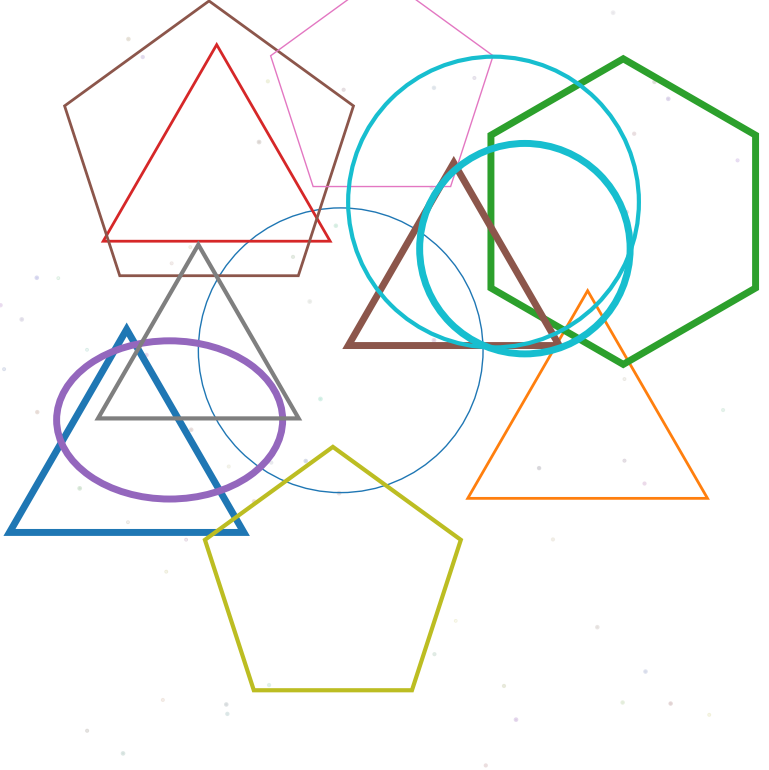[{"shape": "circle", "thickness": 0.5, "radius": 0.92, "center": [0.442, 0.545]}, {"shape": "triangle", "thickness": 2.5, "radius": 0.88, "center": [0.165, 0.396]}, {"shape": "triangle", "thickness": 1, "radius": 0.9, "center": [0.763, 0.443]}, {"shape": "hexagon", "thickness": 2.5, "radius": 0.99, "center": [0.809, 0.725]}, {"shape": "triangle", "thickness": 1, "radius": 0.85, "center": [0.281, 0.772]}, {"shape": "oval", "thickness": 2.5, "radius": 0.73, "center": [0.22, 0.455]}, {"shape": "triangle", "thickness": 2.5, "radius": 0.79, "center": [0.589, 0.63]}, {"shape": "pentagon", "thickness": 1, "radius": 0.99, "center": [0.271, 0.802]}, {"shape": "pentagon", "thickness": 0.5, "radius": 0.76, "center": [0.496, 0.881]}, {"shape": "triangle", "thickness": 1.5, "radius": 0.75, "center": [0.258, 0.532]}, {"shape": "pentagon", "thickness": 1.5, "radius": 0.87, "center": [0.432, 0.245]}, {"shape": "circle", "thickness": 1.5, "radius": 0.94, "center": [0.641, 0.738]}, {"shape": "circle", "thickness": 2.5, "radius": 0.68, "center": [0.682, 0.677]}]